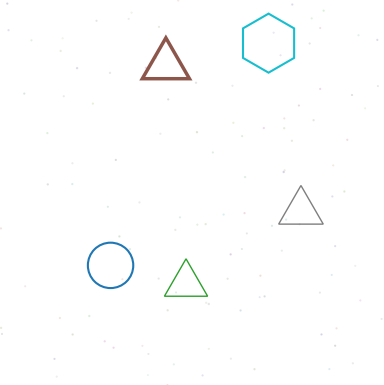[{"shape": "circle", "thickness": 1.5, "radius": 0.29, "center": [0.287, 0.311]}, {"shape": "triangle", "thickness": 1, "radius": 0.32, "center": [0.483, 0.263]}, {"shape": "triangle", "thickness": 2.5, "radius": 0.35, "center": [0.431, 0.831]}, {"shape": "triangle", "thickness": 1, "radius": 0.33, "center": [0.782, 0.451]}, {"shape": "hexagon", "thickness": 1.5, "radius": 0.38, "center": [0.698, 0.888]}]